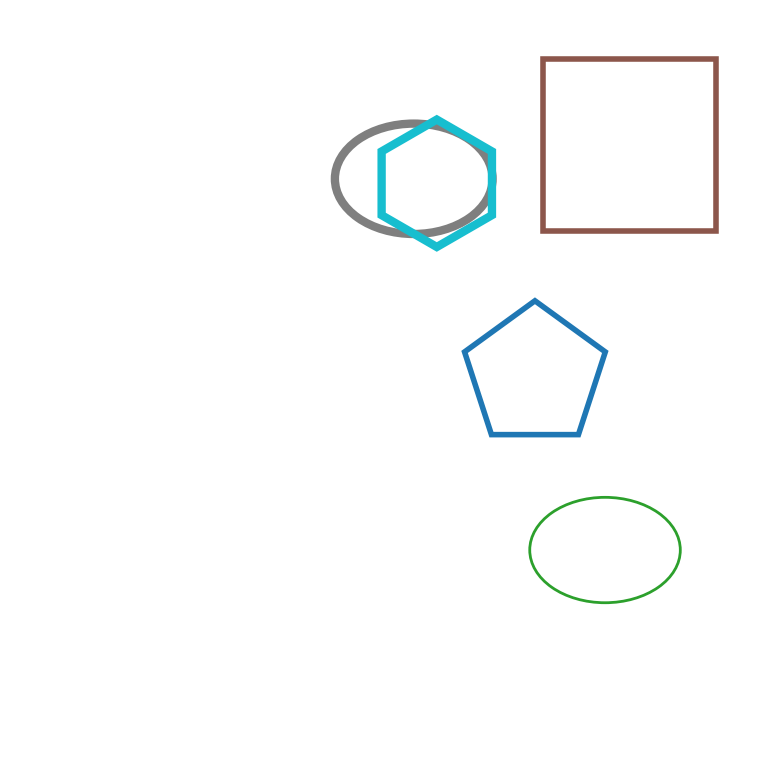[{"shape": "pentagon", "thickness": 2, "radius": 0.48, "center": [0.695, 0.513]}, {"shape": "oval", "thickness": 1, "radius": 0.49, "center": [0.786, 0.286]}, {"shape": "square", "thickness": 2, "radius": 0.56, "center": [0.817, 0.812]}, {"shape": "oval", "thickness": 3, "radius": 0.51, "center": [0.537, 0.768]}, {"shape": "hexagon", "thickness": 3, "radius": 0.41, "center": [0.567, 0.762]}]